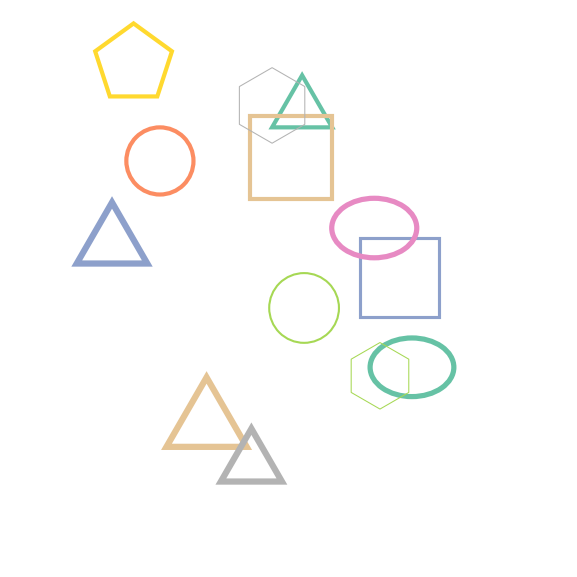[{"shape": "triangle", "thickness": 2, "radius": 0.3, "center": [0.523, 0.809]}, {"shape": "oval", "thickness": 2.5, "radius": 0.36, "center": [0.713, 0.363]}, {"shape": "circle", "thickness": 2, "radius": 0.29, "center": [0.277, 0.72]}, {"shape": "triangle", "thickness": 3, "radius": 0.35, "center": [0.194, 0.578]}, {"shape": "square", "thickness": 1.5, "radius": 0.34, "center": [0.692, 0.519]}, {"shape": "oval", "thickness": 2.5, "radius": 0.37, "center": [0.648, 0.604]}, {"shape": "hexagon", "thickness": 0.5, "radius": 0.29, "center": [0.658, 0.348]}, {"shape": "circle", "thickness": 1, "radius": 0.3, "center": [0.527, 0.466]}, {"shape": "pentagon", "thickness": 2, "radius": 0.35, "center": [0.231, 0.889]}, {"shape": "triangle", "thickness": 3, "radius": 0.4, "center": [0.358, 0.265]}, {"shape": "square", "thickness": 2, "radius": 0.36, "center": [0.504, 0.726]}, {"shape": "hexagon", "thickness": 0.5, "radius": 0.33, "center": [0.471, 0.817]}, {"shape": "triangle", "thickness": 3, "radius": 0.31, "center": [0.435, 0.196]}]